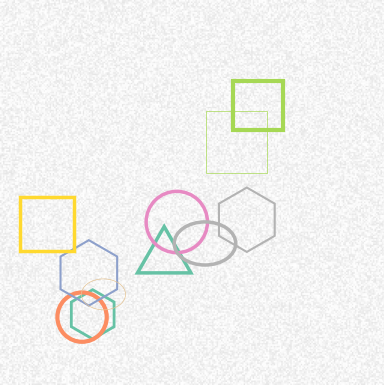[{"shape": "hexagon", "thickness": 2, "radius": 0.32, "center": [0.241, 0.183]}, {"shape": "triangle", "thickness": 2.5, "radius": 0.4, "center": [0.426, 0.331]}, {"shape": "circle", "thickness": 3, "radius": 0.32, "center": [0.213, 0.176]}, {"shape": "hexagon", "thickness": 1.5, "radius": 0.42, "center": [0.231, 0.291]}, {"shape": "circle", "thickness": 2.5, "radius": 0.4, "center": [0.459, 0.423]}, {"shape": "square", "thickness": 3, "radius": 0.32, "center": [0.67, 0.726]}, {"shape": "square", "thickness": 0.5, "radius": 0.4, "center": [0.614, 0.631]}, {"shape": "square", "thickness": 2.5, "radius": 0.35, "center": [0.122, 0.418]}, {"shape": "oval", "thickness": 0.5, "radius": 0.29, "center": [0.269, 0.235]}, {"shape": "oval", "thickness": 2.5, "radius": 0.4, "center": [0.532, 0.368]}, {"shape": "hexagon", "thickness": 1.5, "radius": 0.42, "center": [0.641, 0.429]}]